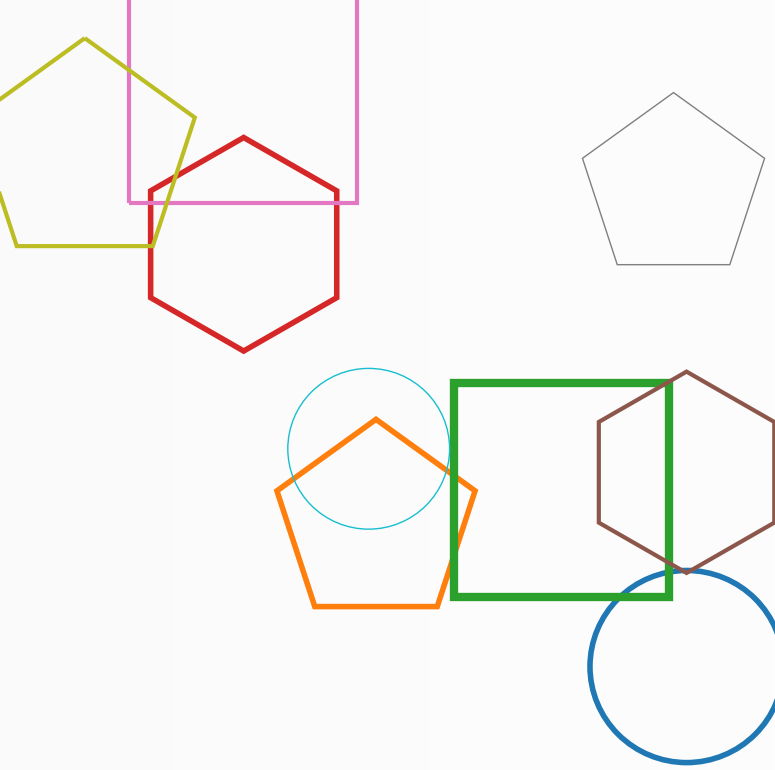[{"shape": "circle", "thickness": 2, "radius": 0.62, "center": [0.886, 0.134]}, {"shape": "pentagon", "thickness": 2, "radius": 0.67, "center": [0.485, 0.321]}, {"shape": "square", "thickness": 3, "radius": 0.69, "center": [0.724, 0.363]}, {"shape": "hexagon", "thickness": 2, "radius": 0.69, "center": [0.314, 0.683]}, {"shape": "hexagon", "thickness": 1.5, "radius": 0.65, "center": [0.886, 0.387]}, {"shape": "square", "thickness": 1.5, "radius": 0.74, "center": [0.314, 0.883]}, {"shape": "pentagon", "thickness": 0.5, "radius": 0.62, "center": [0.869, 0.756]}, {"shape": "pentagon", "thickness": 1.5, "radius": 0.75, "center": [0.109, 0.801]}, {"shape": "circle", "thickness": 0.5, "radius": 0.52, "center": [0.476, 0.417]}]